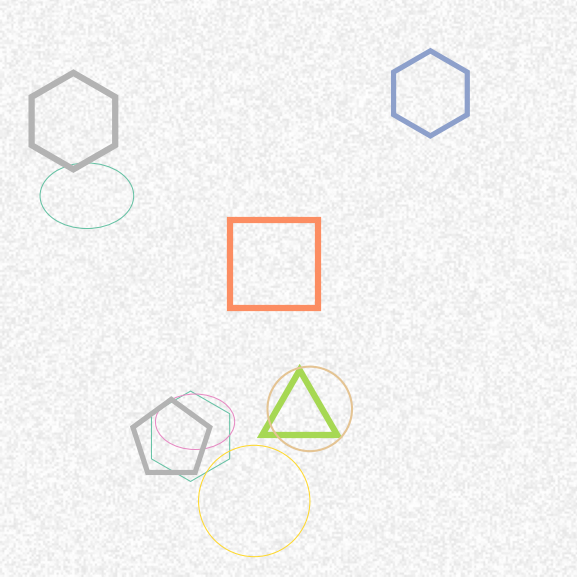[{"shape": "oval", "thickness": 0.5, "radius": 0.41, "center": [0.15, 0.66]}, {"shape": "hexagon", "thickness": 0.5, "radius": 0.39, "center": [0.33, 0.244]}, {"shape": "square", "thickness": 3, "radius": 0.38, "center": [0.475, 0.542]}, {"shape": "hexagon", "thickness": 2.5, "radius": 0.37, "center": [0.745, 0.837]}, {"shape": "oval", "thickness": 0.5, "radius": 0.34, "center": [0.338, 0.269]}, {"shape": "triangle", "thickness": 3, "radius": 0.37, "center": [0.519, 0.283]}, {"shape": "circle", "thickness": 0.5, "radius": 0.48, "center": [0.44, 0.132]}, {"shape": "circle", "thickness": 1, "radius": 0.37, "center": [0.536, 0.291]}, {"shape": "hexagon", "thickness": 3, "radius": 0.42, "center": [0.127, 0.789]}, {"shape": "pentagon", "thickness": 2.5, "radius": 0.35, "center": [0.297, 0.238]}]